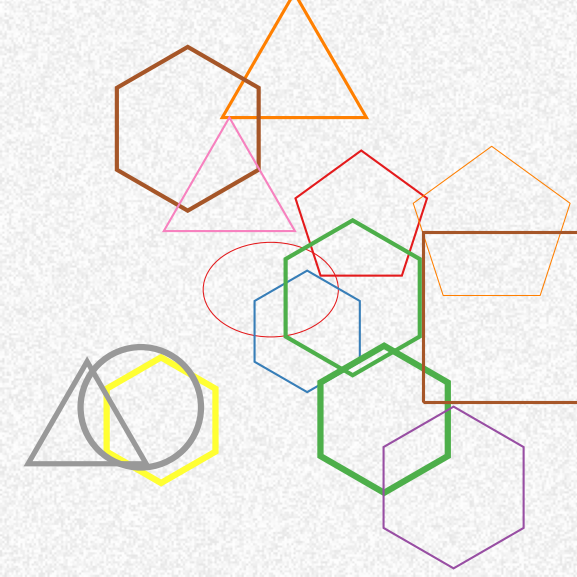[{"shape": "pentagon", "thickness": 1, "radius": 0.6, "center": [0.626, 0.619]}, {"shape": "oval", "thickness": 0.5, "radius": 0.59, "center": [0.469, 0.498]}, {"shape": "hexagon", "thickness": 1, "radius": 0.53, "center": [0.532, 0.425]}, {"shape": "hexagon", "thickness": 3, "radius": 0.64, "center": [0.665, 0.273]}, {"shape": "hexagon", "thickness": 2, "radius": 0.67, "center": [0.611, 0.484]}, {"shape": "hexagon", "thickness": 1, "radius": 0.7, "center": [0.785, 0.155]}, {"shape": "pentagon", "thickness": 0.5, "radius": 0.71, "center": [0.851, 0.603]}, {"shape": "triangle", "thickness": 1.5, "radius": 0.72, "center": [0.51, 0.868]}, {"shape": "hexagon", "thickness": 3, "radius": 0.54, "center": [0.279, 0.272]}, {"shape": "hexagon", "thickness": 2, "radius": 0.71, "center": [0.325, 0.776]}, {"shape": "square", "thickness": 1.5, "radius": 0.74, "center": [0.88, 0.451]}, {"shape": "triangle", "thickness": 1, "radius": 0.66, "center": [0.397, 0.665]}, {"shape": "circle", "thickness": 3, "radius": 0.52, "center": [0.244, 0.294]}, {"shape": "triangle", "thickness": 2.5, "radius": 0.59, "center": [0.151, 0.255]}]